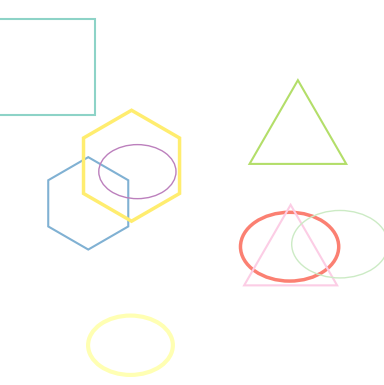[{"shape": "square", "thickness": 1.5, "radius": 0.63, "center": [0.122, 0.826]}, {"shape": "oval", "thickness": 3, "radius": 0.55, "center": [0.339, 0.103]}, {"shape": "oval", "thickness": 2.5, "radius": 0.64, "center": [0.752, 0.359]}, {"shape": "hexagon", "thickness": 1.5, "radius": 0.6, "center": [0.229, 0.472]}, {"shape": "triangle", "thickness": 1.5, "radius": 0.72, "center": [0.774, 0.647]}, {"shape": "triangle", "thickness": 1.5, "radius": 0.7, "center": [0.755, 0.328]}, {"shape": "oval", "thickness": 1, "radius": 0.5, "center": [0.357, 0.554]}, {"shape": "oval", "thickness": 1, "radius": 0.63, "center": [0.883, 0.366]}, {"shape": "hexagon", "thickness": 2.5, "radius": 0.72, "center": [0.342, 0.57]}]